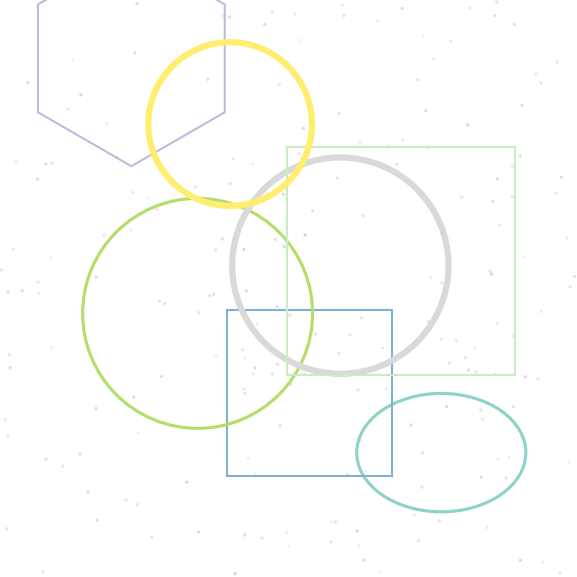[{"shape": "oval", "thickness": 1.5, "radius": 0.73, "center": [0.764, 0.215]}, {"shape": "hexagon", "thickness": 1, "radius": 0.93, "center": [0.227, 0.898]}, {"shape": "square", "thickness": 1, "radius": 0.72, "center": [0.536, 0.319]}, {"shape": "circle", "thickness": 1.5, "radius": 1.0, "center": [0.342, 0.457]}, {"shape": "circle", "thickness": 3, "radius": 0.94, "center": [0.589, 0.539]}, {"shape": "square", "thickness": 1, "radius": 0.99, "center": [0.695, 0.548]}, {"shape": "circle", "thickness": 3, "radius": 0.71, "center": [0.399, 0.784]}]